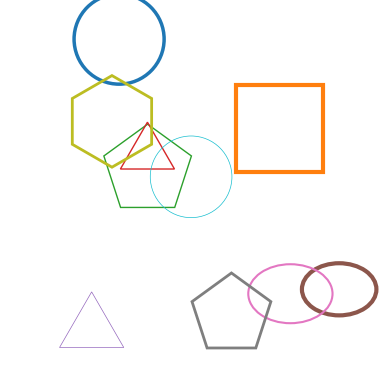[{"shape": "circle", "thickness": 2.5, "radius": 0.58, "center": [0.309, 0.898]}, {"shape": "square", "thickness": 3, "radius": 0.56, "center": [0.726, 0.667]}, {"shape": "pentagon", "thickness": 1, "radius": 0.6, "center": [0.383, 0.558]}, {"shape": "triangle", "thickness": 1, "radius": 0.41, "center": [0.383, 0.602]}, {"shape": "triangle", "thickness": 0.5, "radius": 0.48, "center": [0.238, 0.146]}, {"shape": "oval", "thickness": 3, "radius": 0.48, "center": [0.881, 0.249]}, {"shape": "oval", "thickness": 1.5, "radius": 0.55, "center": [0.754, 0.237]}, {"shape": "pentagon", "thickness": 2, "radius": 0.54, "center": [0.601, 0.183]}, {"shape": "hexagon", "thickness": 2, "radius": 0.59, "center": [0.291, 0.685]}, {"shape": "circle", "thickness": 0.5, "radius": 0.53, "center": [0.496, 0.541]}]